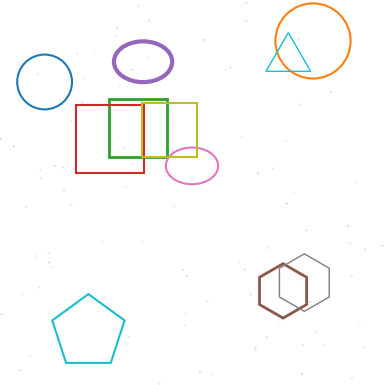[{"shape": "circle", "thickness": 1.5, "radius": 0.36, "center": [0.116, 0.787]}, {"shape": "circle", "thickness": 1.5, "radius": 0.49, "center": [0.813, 0.894]}, {"shape": "square", "thickness": 2, "radius": 0.38, "center": [0.359, 0.667]}, {"shape": "square", "thickness": 1.5, "radius": 0.44, "center": [0.285, 0.639]}, {"shape": "oval", "thickness": 3, "radius": 0.38, "center": [0.372, 0.84]}, {"shape": "hexagon", "thickness": 2, "radius": 0.35, "center": [0.735, 0.244]}, {"shape": "oval", "thickness": 1.5, "radius": 0.34, "center": [0.499, 0.569]}, {"shape": "hexagon", "thickness": 1, "radius": 0.37, "center": [0.79, 0.266]}, {"shape": "square", "thickness": 1.5, "radius": 0.35, "center": [0.44, 0.662]}, {"shape": "pentagon", "thickness": 1.5, "radius": 0.49, "center": [0.23, 0.137]}, {"shape": "triangle", "thickness": 1, "radius": 0.34, "center": [0.749, 0.848]}]